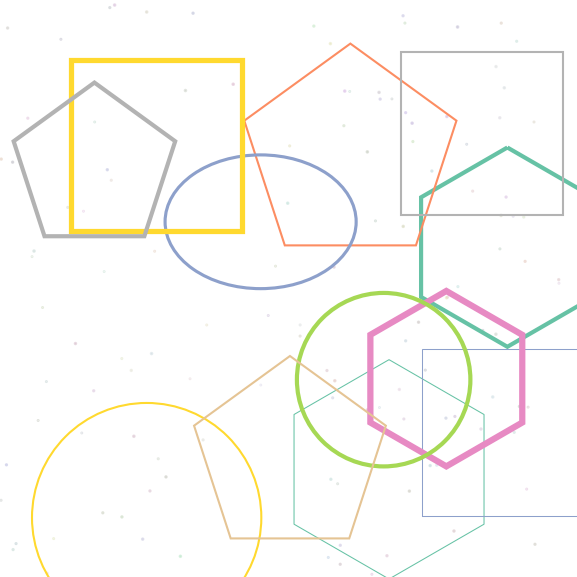[{"shape": "hexagon", "thickness": 2, "radius": 0.86, "center": [0.879, 0.571]}, {"shape": "hexagon", "thickness": 0.5, "radius": 0.95, "center": [0.674, 0.186]}, {"shape": "pentagon", "thickness": 1, "radius": 0.97, "center": [0.607, 0.73]}, {"shape": "oval", "thickness": 1.5, "radius": 0.83, "center": [0.451, 0.615]}, {"shape": "square", "thickness": 0.5, "radius": 0.72, "center": [0.876, 0.25]}, {"shape": "hexagon", "thickness": 3, "radius": 0.76, "center": [0.773, 0.343]}, {"shape": "circle", "thickness": 2, "radius": 0.75, "center": [0.664, 0.342]}, {"shape": "circle", "thickness": 1, "radius": 0.99, "center": [0.254, 0.103]}, {"shape": "square", "thickness": 2.5, "radius": 0.74, "center": [0.271, 0.747]}, {"shape": "pentagon", "thickness": 1, "radius": 0.87, "center": [0.502, 0.208]}, {"shape": "square", "thickness": 1, "radius": 0.7, "center": [0.835, 0.768]}, {"shape": "pentagon", "thickness": 2, "radius": 0.74, "center": [0.164, 0.709]}]